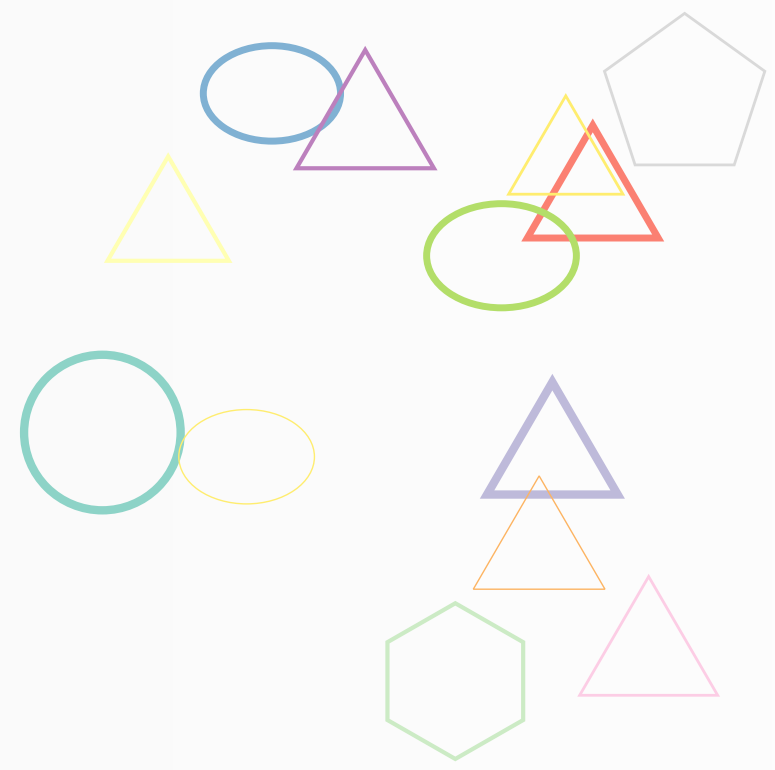[{"shape": "circle", "thickness": 3, "radius": 0.51, "center": [0.132, 0.438]}, {"shape": "triangle", "thickness": 1.5, "radius": 0.45, "center": [0.217, 0.706]}, {"shape": "triangle", "thickness": 3, "radius": 0.49, "center": [0.713, 0.406]}, {"shape": "triangle", "thickness": 2.5, "radius": 0.49, "center": [0.765, 0.74]}, {"shape": "oval", "thickness": 2.5, "radius": 0.44, "center": [0.351, 0.879]}, {"shape": "triangle", "thickness": 0.5, "radius": 0.49, "center": [0.696, 0.284]}, {"shape": "oval", "thickness": 2.5, "radius": 0.48, "center": [0.647, 0.668]}, {"shape": "triangle", "thickness": 1, "radius": 0.51, "center": [0.837, 0.148]}, {"shape": "pentagon", "thickness": 1, "radius": 0.54, "center": [0.883, 0.874]}, {"shape": "triangle", "thickness": 1.5, "radius": 0.51, "center": [0.471, 0.833]}, {"shape": "hexagon", "thickness": 1.5, "radius": 0.51, "center": [0.588, 0.115]}, {"shape": "triangle", "thickness": 1, "radius": 0.43, "center": [0.73, 0.79]}, {"shape": "oval", "thickness": 0.5, "radius": 0.44, "center": [0.318, 0.407]}]